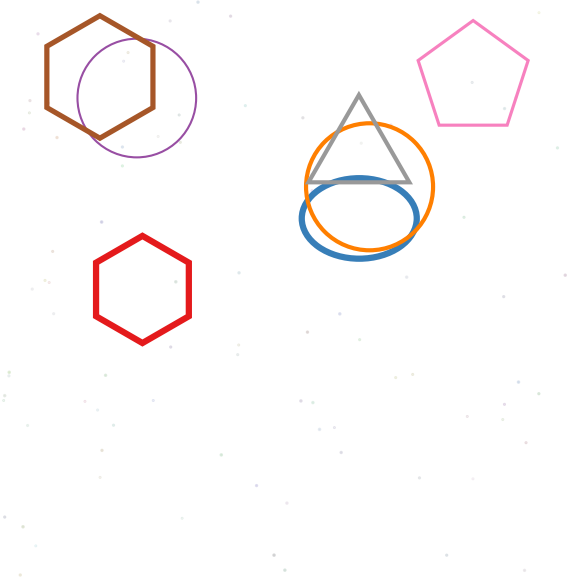[{"shape": "hexagon", "thickness": 3, "radius": 0.46, "center": [0.247, 0.498]}, {"shape": "oval", "thickness": 3, "radius": 0.5, "center": [0.622, 0.621]}, {"shape": "circle", "thickness": 1, "radius": 0.51, "center": [0.237, 0.829]}, {"shape": "circle", "thickness": 2, "radius": 0.55, "center": [0.64, 0.676]}, {"shape": "hexagon", "thickness": 2.5, "radius": 0.53, "center": [0.173, 0.866]}, {"shape": "pentagon", "thickness": 1.5, "radius": 0.5, "center": [0.819, 0.863]}, {"shape": "triangle", "thickness": 2, "radius": 0.5, "center": [0.621, 0.734]}]